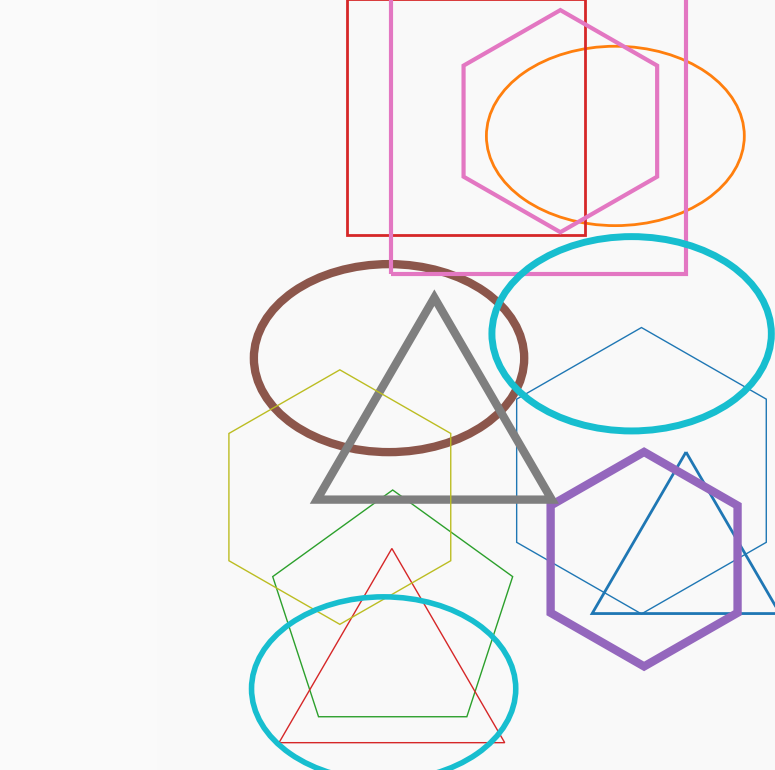[{"shape": "triangle", "thickness": 1, "radius": 0.7, "center": [0.885, 0.273]}, {"shape": "hexagon", "thickness": 0.5, "radius": 0.93, "center": [0.828, 0.389]}, {"shape": "oval", "thickness": 1, "radius": 0.83, "center": [0.794, 0.823]}, {"shape": "pentagon", "thickness": 0.5, "radius": 0.81, "center": [0.507, 0.201]}, {"shape": "triangle", "thickness": 0.5, "radius": 0.84, "center": [0.506, 0.12]}, {"shape": "square", "thickness": 1, "radius": 0.77, "center": [0.601, 0.848]}, {"shape": "hexagon", "thickness": 3, "radius": 0.7, "center": [0.831, 0.274]}, {"shape": "oval", "thickness": 3, "radius": 0.87, "center": [0.502, 0.535]}, {"shape": "square", "thickness": 1.5, "radius": 0.95, "center": [0.695, 0.834]}, {"shape": "hexagon", "thickness": 1.5, "radius": 0.72, "center": [0.723, 0.843]}, {"shape": "triangle", "thickness": 3, "radius": 0.87, "center": [0.56, 0.439]}, {"shape": "hexagon", "thickness": 0.5, "radius": 0.83, "center": [0.438, 0.354]}, {"shape": "oval", "thickness": 2.5, "radius": 0.9, "center": [0.815, 0.567]}, {"shape": "oval", "thickness": 2, "radius": 0.85, "center": [0.495, 0.106]}]